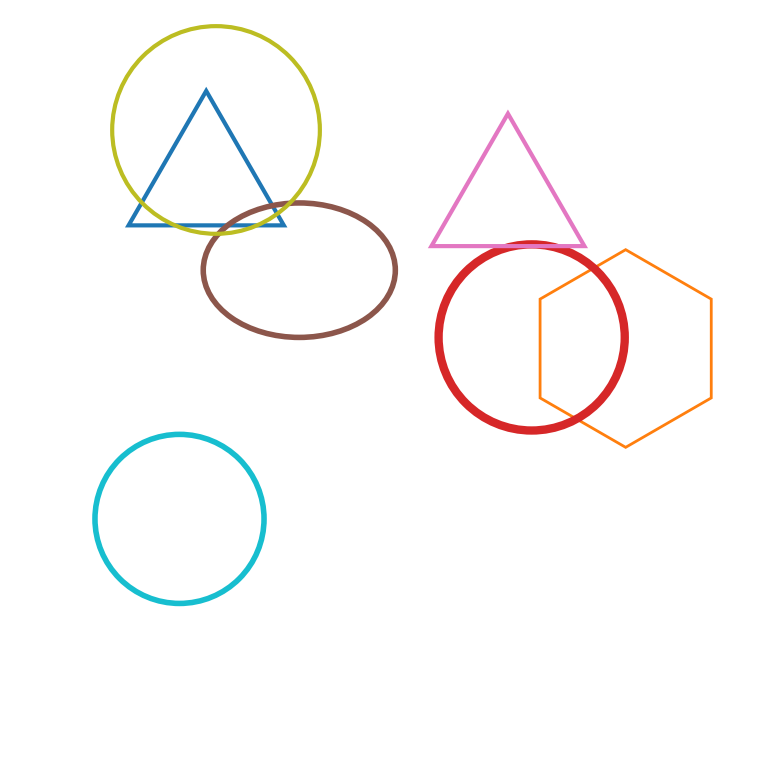[{"shape": "triangle", "thickness": 1.5, "radius": 0.58, "center": [0.268, 0.766]}, {"shape": "hexagon", "thickness": 1, "radius": 0.64, "center": [0.813, 0.547]}, {"shape": "circle", "thickness": 3, "radius": 0.6, "center": [0.69, 0.562]}, {"shape": "oval", "thickness": 2, "radius": 0.62, "center": [0.389, 0.649]}, {"shape": "triangle", "thickness": 1.5, "radius": 0.57, "center": [0.66, 0.738]}, {"shape": "circle", "thickness": 1.5, "radius": 0.67, "center": [0.281, 0.831]}, {"shape": "circle", "thickness": 2, "radius": 0.55, "center": [0.233, 0.326]}]